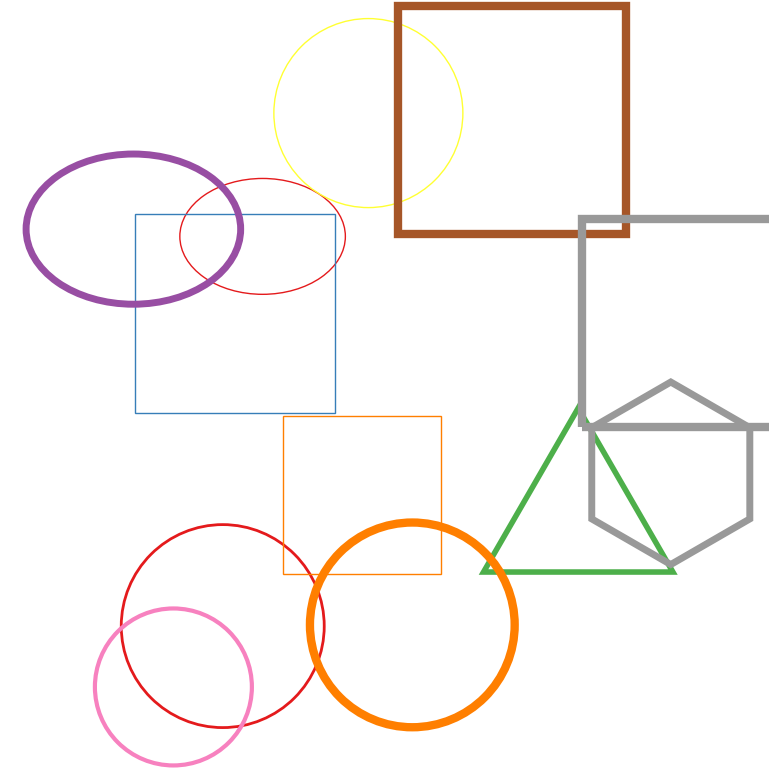[{"shape": "oval", "thickness": 0.5, "radius": 0.54, "center": [0.341, 0.693]}, {"shape": "circle", "thickness": 1, "radius": 0.66, "center": [0.289, 0.187]}, {"shape": "square", "thickness": 0.5, "radius": 0.65, "center": [0.305, 0.593]}, {"shape": "triangle", "thickness": 2, "radius": 0.71, "center": [0.751, 0.328]}, {"shape": "oval", "thickness": 2.5, "radius": 0.7, "center": [0.173, 0.702]}, {"shape": "circle", "thickness": 3, "radius": 0.66, "center": [0.535, 0.188]}, {"shape": "square", "thickness": 0.5, "radius": 0.51, "center": [0.47, 0.357]}, {"shape": "circle", "thickness": 0.5, "radius": 0.61, "center": [0.478, 0.853]}, {"shape": "square", "thickness": 3, "radius": 0.74, "center": [0.665, 0.845]}, {"shape": "circle", "thickness": 1.5, "radius": 0.51, "center": [0.225, 0.108]}, {"shape": "hexagon", "thickness": 2.5, "radius": 0.59, "center": [0.871, 0.385]}, {"shape": "square", "thickness": 3, "radius": 0.67, "center": [0.89, 0.581]}]